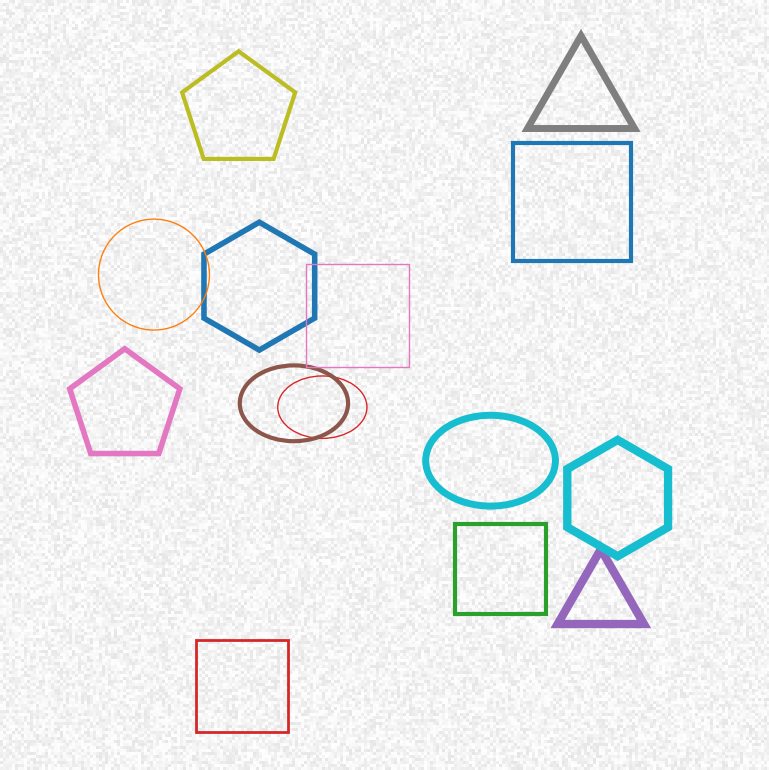[{"shape": "hexagon", "thickness": 2, "radius": 0.42, "center": [0.337, 0.628]}, {"shape": "square", "thickness": 1.5, "radius": 0.38, "center": [0.743, 0.738]}, {"shape": "circle", "thickness": 0.5, "radius": 0.36, "center": [0.2, 0.643]}, {"shape": "square", "thickness": 1.5, "radius": 0.29, "center": [0.65, 0.261]}, {"shape": "square", "thickness": 1, "radius": 0.3, "center": [0.314, 0.109]}, {"shape": "oval", "thickness": 0.5, "radius": 0.29, "center": [0.419, 0.471]}, {"shape": "triangle", "thickness": 3, "radius": 0.32, "center": [0.78, 0.222]}, {"shape": "oval", "thickness": 1.5, "radius": 0.35, "center": [0.382, 0.476]}, {"shape": "square", "thickness": 0.5, "radius": 0.33, "center": [0.464, 0.59]}, {"shape": "pentagon", "thickness": 2, "radius": 0.38, "center": [0.162, 0.472]}, {"shape": "triangle", "thickness": 2.5, "radius": 0.4, "center": [0.755, 0.873]}, {"shape": "pentagon", "thickness": 1.5, "radius": 0.39, "center": [0.31, 0.856]}, {"shape": "hexagon", "thickness": 3, "radius": 0.38, "center": [0.802, 0.353]}, {"shape": "oval", "thickness": 2.5, "radius": 0.42, "center": [0.637, 0.402]}]